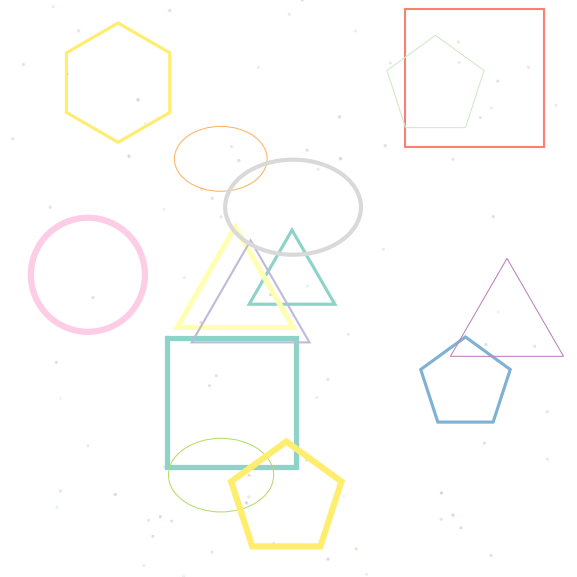[{"shape": "triangle", "thickness": 1.5, "radius": 0.43, "center": [0.506, 0.515]}, {"shape": "square", "thickness": 2.5, "radius": 0.56, "center": [0.4, 0.303]}, {"shape": "triangle", "thickness": 2.5, "radius": 0.58, "center": [0.407, 0.49]}, {"shape": "triangle", "thickness": 1, "radius": 0.59, "center": [0.434, 0.465]}, {"shape": "square", "thickness": 1, "radius": 0.6, "center": [0.821, 0.864]}, {"shape": "pentagon", "thickness": 1.5, "radius": 0.41, "center": [0.806, 0.334]}, {"shape": "oval", "thickness": 0.5, "radius": 0.4, "center": [0.382, 0.724]}, {"shape": "oval", "thickness": 0.5, "radius": 0.46, "center": [0.383, 0.176]}, {"shape": "circle", "thickness": 3, "radius": 0.49, "center": [0.152, 0.523]}, {"shape": "oval", "thickness": 2, "radius": 0.59, "center": [0.507, 0.64]}, {"shape": "triangle", "thickness": 0.5, "radius": 0.57, "center": [0.878, 0.439]}, {"shape": "pentagon", "thickness": 0.5, "radius": 0.44, "center": [0.754, 0.85]}, {"shape": "hexagon", "thickness": 1.5, "radius": 0.52, "center": [0.204, 0.856]}, {"shape": "pentagon", "thickness": 3, "radius": 0.5, "center": [0.496, 0.134]}]